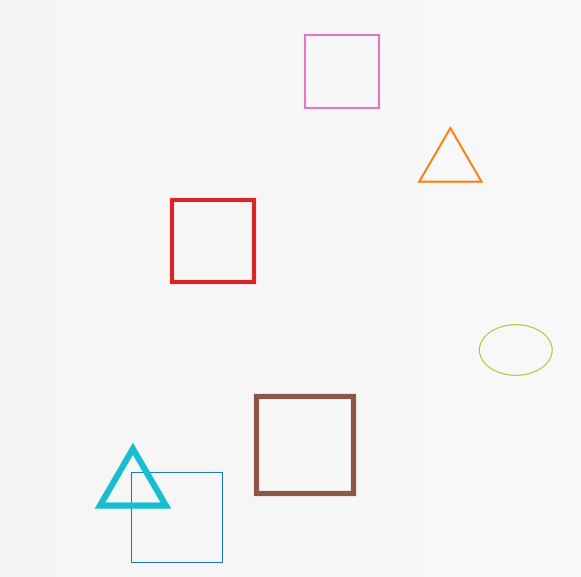[{"shape": "square", "thickness": 0.5, "radius": 0.39, "center": [0.304, 0.104]}, {"shape": "triangle", "thickness": 1, "radius": 0.31, "center": [0.775, 0.715]}, {"shape": "square", "thickness": 2, "radius": 0.35, "center": [0.367, 0.582]}, {"shape": "square", "thickness": 2.5, "radius": 0.42, "center": [0.523, 0.229]}, {"shape": "square", "thickness": 1, "radius": 0.32, "center": [0.588, 0.875]}, {"shape": "oval", "thickness": 0.5, "radius": 0.31, "center": [0.887, 0.393]}, {"shape": "triangle", "thickness": 3, "radius": 0.33, "center": [0.229, 0.156]}]